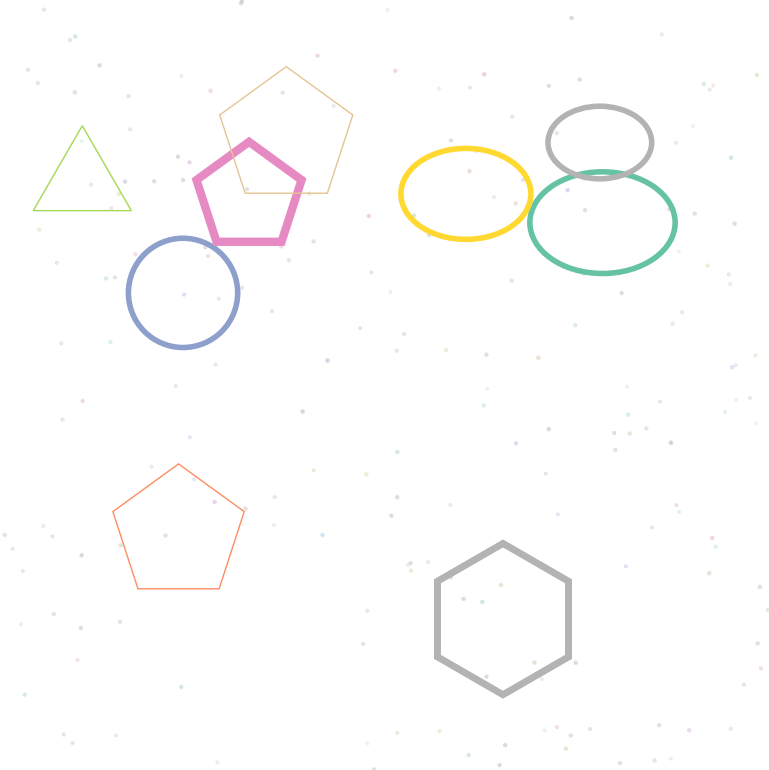[{"shape": "oval", "thickness": 2, "radius": 0.47, "center": [0.782, 0.711]}, {"shape": "pentagon", "thickness": 0.5, "radius": 0.45, "center": [0.232, 0.308]}, {"shape": "circle", "thickness": 2, "radius": 0.35, "center": [0.238, 0.62]}, {"shape": "pentagon", "thickness": 3, "radius": 0.36, "center": [0.323, 0.744]}, {"shape": "triangle", "thickness": 0.5, "radius": 0.37, "center": [0.107, 0.763]}, {"shape": "oval", "thickness": 2, "radius": 0.42, "center": [0.605, 0.748]}, {"shape": "pentagon", "thickness": 0.5, "radius": 0.45, "center": [0.372, 0.823]}, {"shape": "oval", "thickness": 2, "radius": 0.34, "center": [0.779, 0.815]}, {"shape": "hexagon", "thickness": 2.5, "radius": 0.49, "center": [0.653, 0.196]}]